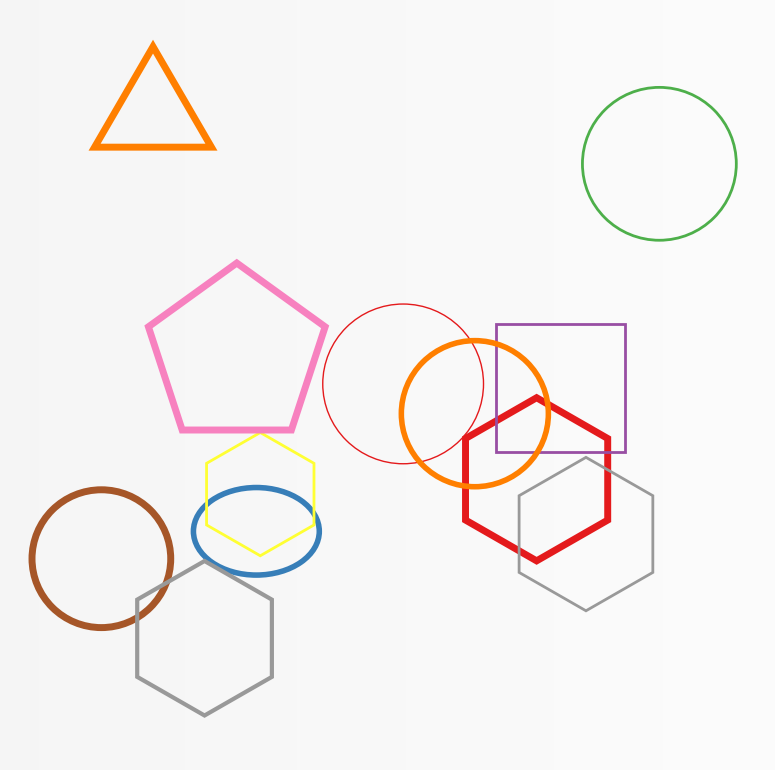[{"shape": "circle", "thickness": 0.5, "radius": 0.52, "center": [0.52, 0.501]}, {"shape": "hexagon", "thickness": 2.5, "radius": 0.53, "center": [0.692, 0.378]}, {"shape": "oval", "thickness": 2, "radius": 0.41, "center": [0.331, 0.31]}, {"shape": "circle", "thickness": 1, "radius": 0.5, "center": [0.851, 0.787]}, {"shape": "square", "thickness": 1, "radius": 0.42, "center": [0.723, 0.496]}, {"shape": "triangle", "thickness": 2.5, "radius": 0.44, "center": [0.197, 0.852]}, {"shape": "circle", "thickness": 2, "radius": 0.47, "center": [0.613, 0.463]}, {"shape": "hexagon", "thickness": 1, "radius": 0.4, "center": [0.336, 0.358]}, {"shape": "circle", "thickness": 2.5, "radius": 0.45, "center": [0.131, 0.274]}, {"shape": "pentagon", "thickness": 2.5, "radius": 0.6, "center": [0.306, 0.539]}, {"shape": "hexagon", "thickness": 1.5, "radius": 0.5, "center": [0.264, 0.171]}, {"shape": "hexagon", "thickness": 1, "radius": 0.5, "center": [0.756, 0.306]}]